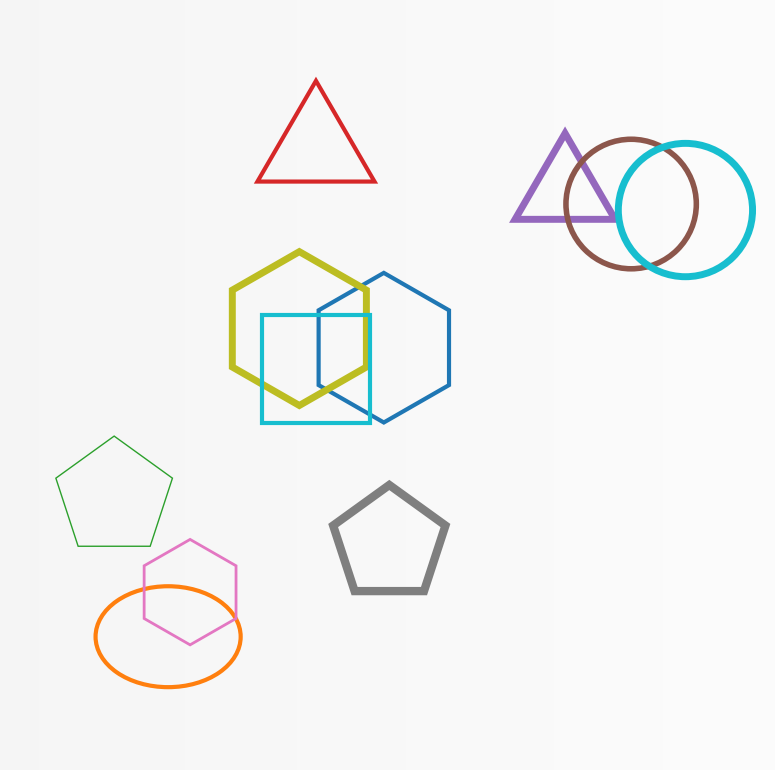[{"shape": "hexagon", "thickness": 1.5, "radius": 0.49, "center": [0.495, 0.548]}, {"shape": "oval", "thickness": 1.5, "radius": 0.47, "center": [0.217, 0.173]}, {"shape": "pentagon", "thickness": 0.5, "radius": 0.4, "center": [0.147, 0.355]}, {"shape": "triangle", "thickness": 1.5, "radius": 0.44, "center": [0.408, 0.808]}, {"shape": "triangle", "thickness": 2.5, "radius": 0.37, "center": [0.729, 0.752]}, {"shape": "circle", "thickness": 2, "radius": 0.42, "center": [0.814, 0.735]}, {"shape": "hexagon", "thickness": 1, "radius": 0.34, "center": [0.245, 0.231]}, {"shape": "pentagon", "thickness": 3, "radius": 0.38, "center": [0.502, 0.294]}, {"shape": "hexagon", "thickness": 2.5, "radius": 0.5, "center": [0.386, 0.573]}, {"shape": "square", "thickness": 1.5, "radius": 0.35, "center": [0.407, 0.521]}, {"shape": "circle", "thickness": 2.5, "radius": 0.43, "center": [0.884, 0.727]}]